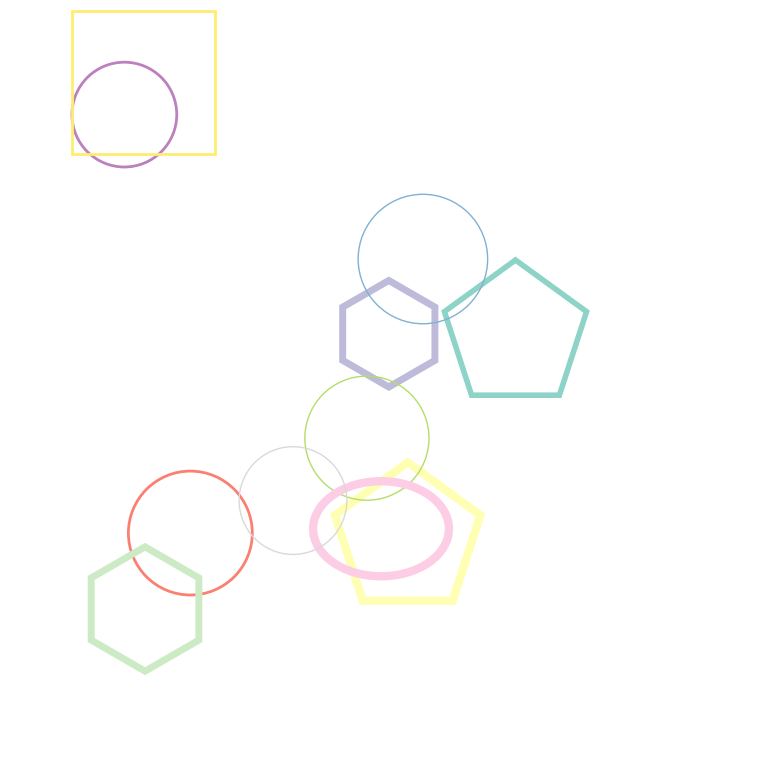[{"shape": "pentagon", "thickness": 2, "radius": 0.49, "center": [0.669, 0.565]}, {"shape": "pentagon", "thickness": 3, "radius": 0.5, "center": [0.529, 0.3]}, {"shape": "hexagon", "thickness": 2.5, "radius": 0.35, "center": [0.505, 0.567]}, {"shape": "circle", "thickness": 1, "radius": 0.4, "center": [0.247, 0.308]}, {"shape": "circle", "thickness": 0.5, "radius": 0.42, "center": [0.549, 0.664]}, {"shape": "circle", "thickness": 0.5, "radius": 0.4, "center": [0.477, 0.431]}, {"shape": "oval", "thickness": 3, "radius": 0.44, "center": [0.495, 0.313]}, {"shape": "circle", "thickness": 0.5, "radius": 0.35, "center": [0.38, 0.35]}, {"shape": "circle", "thickness": 1, "radius": 0.34, "center": [0.161, 0.851]}, {"shape": "hexagon", "thickness": 2.5, "radius": 0.4, "center": [0.188, 0.209]}, {"shape": "square", "thickness": 1, "radius": 0.46, "center": [0.187, 0.893]}]